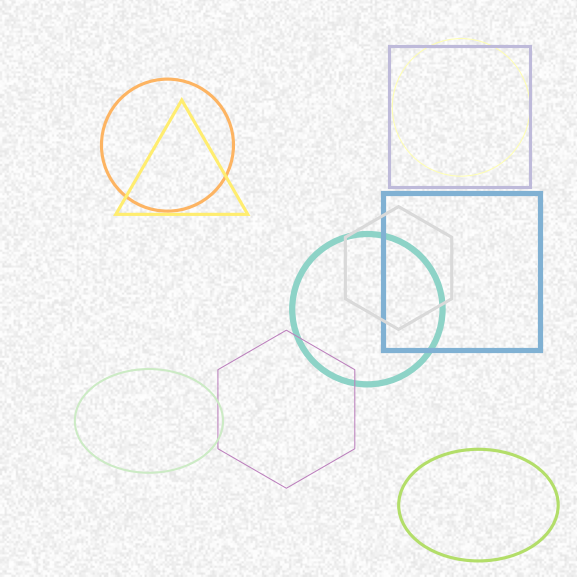[{"shape": "circle", "thickness": 3, "radius": 0.65, "center": [0.636, 0.464]}, {"shape": "circle", "thickness": 0.5, "radius": 0.6, "center": [0.798, 0.813]}, {"shape": "square", "thickness": 1.5, "radius": 0.61, "center": [0.795, 0.798]}, {"shape": "square", "thickness": 2.5, "radius": 0.68, "center": [0.799, 0.529]}, {"shape": "circle", "thickness": 1.5, "radius": 0.57, "center": [0.29, 0.748]}, {"shape": "oval", "thickness": 1.5, "radius": 0.69, "center": [0.828, 0.124]}, {"shape": "hexagon", "thickness": 1.5, "radius": 0.53, "center": [0.69, 0.535]}, {"shape": "hexagon", "thickness": 0.5, "radius": 0.68, "center": [0.496, 0.291]}, {"shape": "oval", "thickness": 1, "radius": 0.64, "center": [0.258, 0.27]}, {"shape": "triangle", "thickness": 1.5, "radius": 0.66, "center": [0.315, 0.694]}]